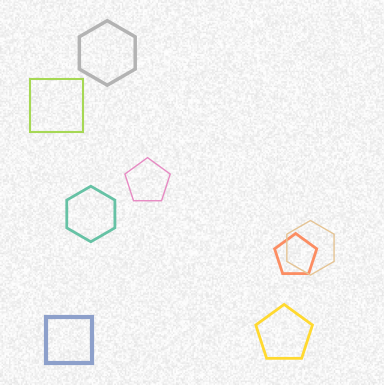[{"shape": "hexagon", "thickness": 2, "radius": 0.36, "center": [0.236, 0.444]}, {"shape": "pentagon", "thickness": 2, "radius": 0.29, "center": [0.768, 0.336]}, {"shape": "square", "thickness": 3, "radius": 0.3, "center": [0.179, 0.117]}, {"shape": "pentagon", "thickness": 1, "radius": 0.31, "center": [0.383, 0.529]}, {"shape": "square", "thickness": 1.5, "radius": 0.35, "center": [0.148, 0.726]}, {"shape": "pentagon", "thickness": 2, "radius": 0.39, "center": [0.738, 0.132]}, {"shape": "hexagon", "thickness": 1, "radius": 0.35, "center": [0.806, 0.356]}, {"shape": "hexagon", "thickness": 2.5, "radius": 0.42, "center": [0.279, 0.863]}]